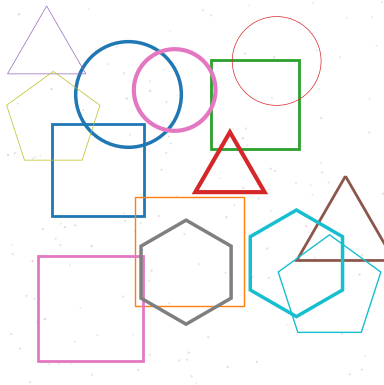[{"shape": "circle", "thickness": 2.5, "radius": 0.69, "center": [0.334, 0.755]}, {"shape": "square", "thickness": 2, "radius": 0.6, "center": [0.255, 0.559]}, {"shape": "square", "thickness": 1, "radius": 0.71, "center": [0.493, 0.346]}, {"shape": "square", "thickness": 2, "radius": 0.58, "center": [0.662, 0.728]}, {"shape": "circle", "thickness": 0.5, "radius": 0.58, "center": [0.719, 0.842]}, {"shape": "triangle", "thickness": 3, "radius": 0.52, "center": [0.597, 0.553]}, {"shape": "triangle", "thickness": 0.5, "radius": 0.59, "center": [0.121, 0.867]}, {"shape": "triangle", "thickness": 2, "radius": 0.73, "center": [0.897, 0.396]}, {"shape": "circle", "thickness": 3, "radius": 0.53, "center": [0.454, 0.766]}, {"shape": "square", "thickness": 2, "radius": 0.68, "center": [0.236, 0.199]}, {"shape": "hexagon", "thickness": 2.5, "radius": 0.68, "center": [0.483, 0.293]}, {"shape": "pentagon", "thickness": 0.5, "radius": 0.64, "center": [0.138, 0.687]}, {"shape": "pentagon", "thickness": 1, "radius": 0.7, "center": [0.856, 0.25]}, {"shape": "hexagon", "thickness": 2.5, "radius": 0.69, "center": [0.77, 0.316]}]